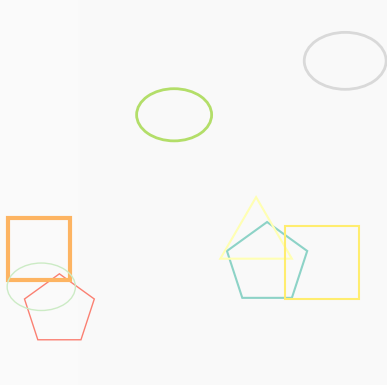[{"shape": "pentagon", "thickness": 1.5, "radius": 0.54, "center": [0.689, 0.314]}, {"shape": "triangle", "thickness": 1.5, "radius": 0.53, "center": [0.661, 0.381]}, {"shape": "pentagon", "thickness": 1, "radius": 0.47, "center": [0.153, 0.194]}, {"shape": "square", "thickness": 3, "radius": 0.4, "center": [0.101, 0.352]}, {"shape": "oval", "thickness": 2, "radius": 0.48, "center": [0.449, 0.702]}, {"shape": "oval", "thickness": 2, "radius": 0.53, "center": [0.891, 0.842]}, {"shape": "oval", "thickness": 1, "radius": 0.44, "center": [0.107, 0.255]}, {"shape": "square", "thickness": 1.5, "radius": 0.48, "center": [0.831, 0.318]}]